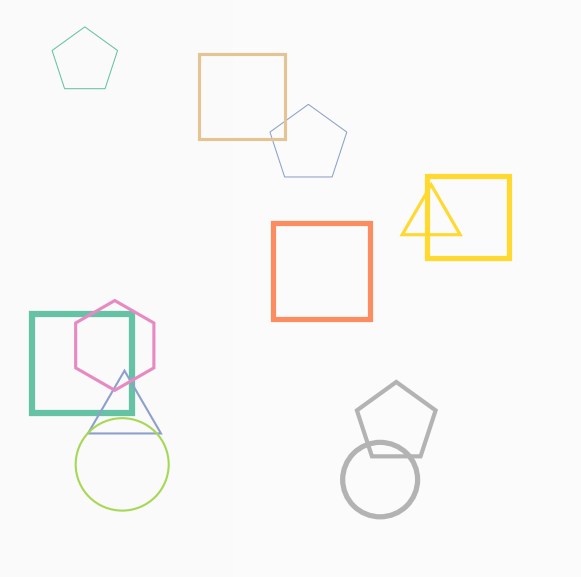[{"shape": "pentagon", "thickness": 0.5, "radius": 0.3, "center": [0.146, 0.893]}, {"shape": "square", "thickness": 3, "radius": 0.43, "center": [0.141, 0.37]}, {"shape": "square", "thickness": 2.5, "radius": 0.41, "center": [0.553, 0.53]}, {"shape": "pentagon", "thickness": 0.5, "radius": 0.35, "center": [0.531, 0.749]}, {"shape": "triangle", "thickness": 1, "radius": 0.36, "center": [0.214, 0.285]}, {"shape": "hexagon", "thickness": 1.5, "radius": 0.39, "center": [0.197, 0.401]}, {"shape": "circle", "thickness": 1, "radius": 0.4, "center": [0.21, 0.195]}, {"shape": "triangle", "thickness": 1.5, "radius": 0.29, "center": [0.742, 0.622]}, {"shape": "square", "thickness": 2.5, "radius": 0.36, "center": [0.805, 0.624]}, {"shape": "square", "thickness": 1.5, "radius": 0.37, "center": [0.417, 0.833]}, {"shape": "circle", "thickness": 2.5, "radius": 0.32, "center": [0.654, 0.169]}, {"shape": "pentagon", "thickness": 2, "radius": 0.36, "center": [0.682, 0.267]}]